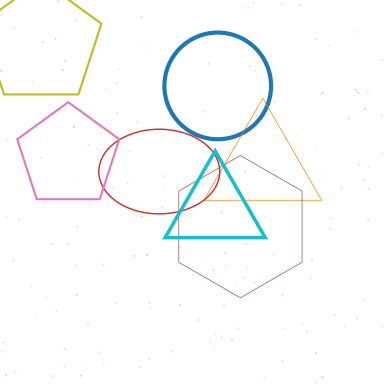[{"shape": "circle", "thickness": 3, "radius": 0.69, "center": [0.566, 0.777]}, {"shape": "triangle", "thickness": 0.5, "radius": 0.88, "center": [0.683, 0.568]}, {"shape": "oval", "thickness": 1, "radius": 0.79, "center": [0.414, 0.554]}, {"shape": "hexagon", "thickness": 0.5, "radius": 0.92, "center": [0.624, 0.411]}, {"shape": "pentagon", "thickness": 1.5, "radius": 0.7, "center": [0.177, 0.595]}, {"shape": "pentagon", "thickness": 1.5, "radius": 0.82, "center": [0.107, 0.888]}, {"shape": "triangle", "thickness": 2.5, "radius": 0.75, "center": [0.559, 0.458]}]